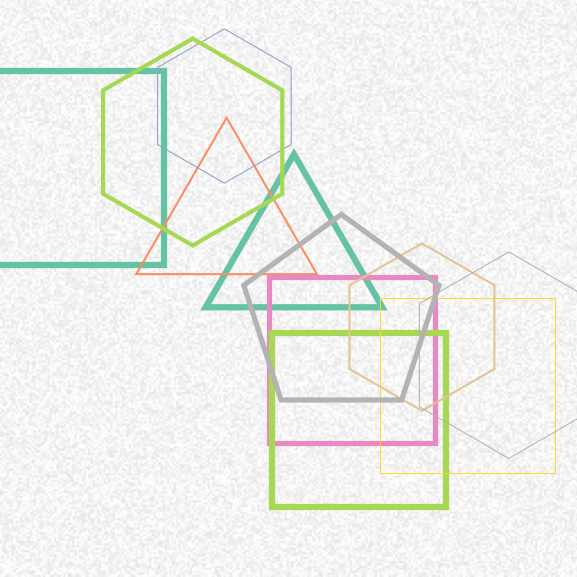[{"shape": "triangle", "thickness": 3, "radius": 0.88, "center": [0.509, 0.555]}, {"shape": "square", "thickness": 3, "radius": 0.84, "center": [0.116, 0.709]}, {"shape": "triangle", "thickness": 1, "radius": 0.9, "center": [0.392, 0.615]}, {"shape": "hexagon", "thickness": 0.5, "radius": 0.67, "center": [0.388, 0.816]}, {"shape": "square", "thickness": 2.5, "radius": 0.72, "center": [0.61, 0.375]}, {"shape": "square", "thickness": 3, "radius": 0.75, "center": [0.622, 0.272]}, {"shape": "hexagon", "thickness": 2, "radius": 0.9, "center": [0.334, 0.753]}, {"shape": "square", "thickness": 0.5, "radius": 0.76, "center": [0.81, 0.332]}, {"shape": "hexagon", "thickness": 1, "radius": 0.72, "center": [0.731, 0.433]}, {"shape": "pentagon", "thickness": 2.5, "radius": 0.89, "center": [0.591, 0.45]}, {"shape": "hexagon", "thickness": 0.5, "radius": 0.89, "center": [0.881, 0.384]}]